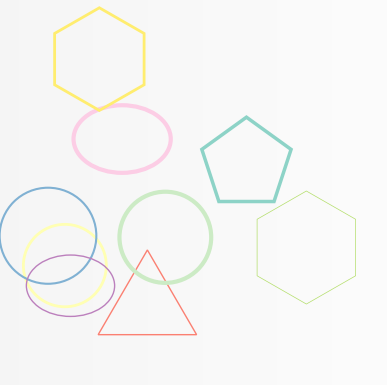[{"shape": "pentagon", "thickness": 2.5, "radius": 0.61, "center": [0.636, 0.575]}, {"shape": "circle", "thickness": 2, "radius": 0.54, "center": [0.167, 0.31]}, {"shape": "triangle", "thickness": 1, "radius": 0.73, "center": [0.38, 0.204]}, {"shape": "circle", "thickness": 1.5, "radius": 0.62, "center": [0.124, 0.388]}, {"shape": "hexagon", "thickness": 0.5, "radius": 0.73, "center": [0.791, 0.357]}, {"shape": "oval", "thickness": 3, "radius": 0.63, "center": [0.315, 0.639]}, {"shape": "oval", "thickness": 1, "radius": 0.57, "center": [0.182, 0.258]}, {"shape": "circle", "thickness": 3, "radius": 0.59, "center": [0.427, 0.384]}, {"shape": "hexagon", "thickness": 2, "radius": 0.67, "center": [0.256, 0.846]}]